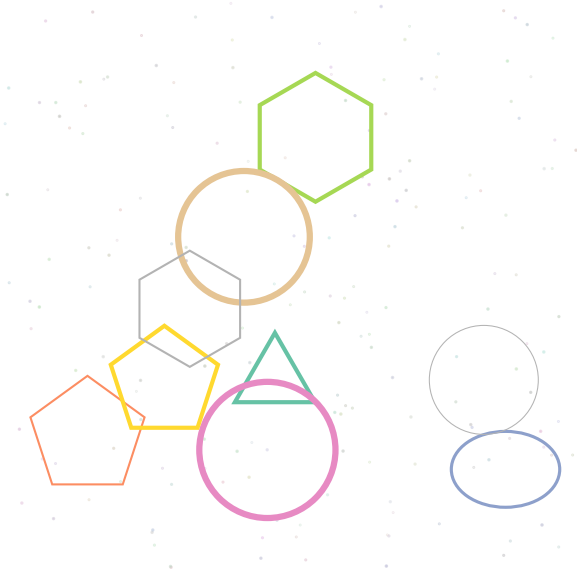[{"shape": "triangle", "thickness": 2, "radius": 0.4, "center": [0.476, 0.343]}, {"shape": "pentagon", "thickness": 1, "radius": 0.52, "center": [0.152, 0.244]}, {"shape": "oval", "thickness": 1.5, "radius": 0.47, "center": [0.875, 0.186]}, {"shape": "circle", "thickness": 3, "radius": 0.59, "center": [0.463, 0.22]}, {"shape": "hexagon", "thickness": 2, "radius": 0.56, "center": [0.546, 0.761]}, {"shape": "pentagon", "thickness": 2, "radius": 0.49, "center": [0.285, 0.337]}, {"shape": "circle", "thickness": 3, "radius": 0.57, "center": [0.422, 0.589]}, {"shape": "circle", "thickness": 0.5, "radius": 0.47, "center": [0.838, 0.341]}, {"shape": "hexagon", "thickness": 1, "radius": 0.5, "center": [0.329, 0.464]}]